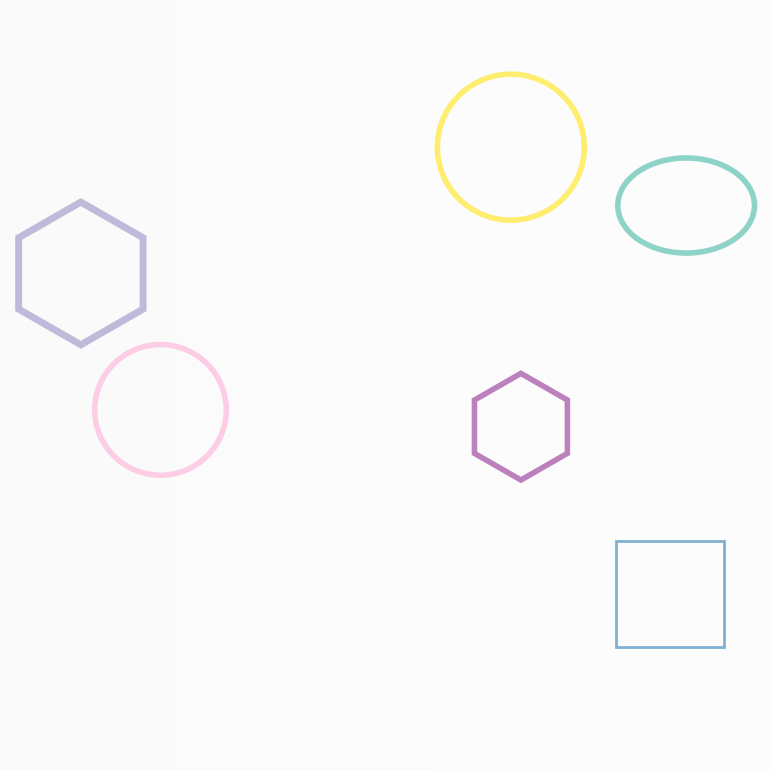[{"shape": "oval", "thickness": 2, "radius": 0.44, "center": [0.885, 0.733]}, {"shape": "hexagon", "thickness": 2.5, "radius": 0.46, "center": [0.104, 0.645]}, {"shape": "square", "thickness": 1, "radius": 0.35, "center": [0.865, 0.229]}, {"shape": "circle", "thickness": 2, "radius": 0.42, "center": [0.207, 0.468]}, {"shape": "hexagon", "thickness": 2, "radius": 0.35, "center": [0.672, 0.446]}, {"shape": "circle", "thickness": 2, "radius": 0.47, "center": [0.659, 0.809]}]